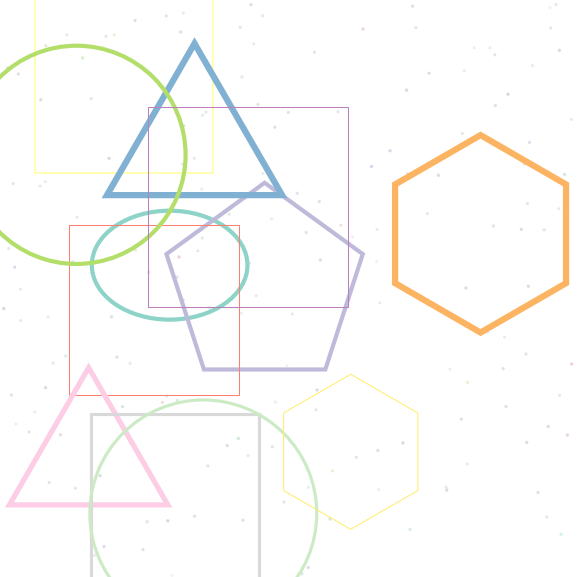[{"shape": "oval", "thickness": 2, "radius": 0.67, "center": [0.294, 0.54]}, {"shape": "square", "thickness": 1, "radius": 0.77, "center": [0.214, 0.853]}, {"shape": "pentagon", "thickness": 2, "radius": 0.89, "center": [0.458, 0.504]}, {"shape": "square", "thickness": 0.5, "radius": 0.74, "center": [0.266, 0.463]}, {"shape": "triangle", "thickness": 3, "radius": 0.88, "center": [0.337, 0.749]}, {"shape": "hexagon", "thickness": 3, "radius": 0.85, "center": [0.832, 0.594]}, {"shape": "circle", "thickness": 2, "radius": 0.94, "center": [0.132, 0.731]}, {"shape": "triangle", "thickness": 2.5, "radius": 0.79, "center": [0.154, 0.204]}, {"shape": "square", "thickness": 1.5, "radius": 0.72, "center": [0.303, 0.137]}, {"shape": "square", "thickness": 0.5, "radius": 0.86, "center": [0.43, 0.641]}, {"shape": "circle", "thickness": 1.5, "radius": 0.98, "center": [0.352, 0.11]}, {"shape": "hexagon", "thickness": 0.5, "radius": 0.67, "center": [0.607, 0.217]}]